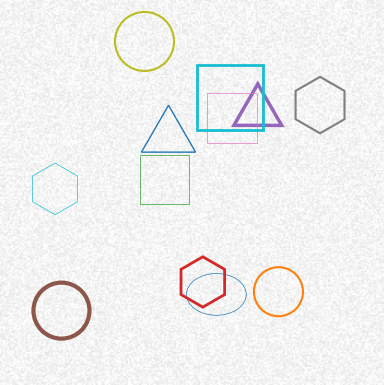[{"shape": "triangle", "thickness": 1, "radius": 0.41, "center": [0.438, 0.645]}, {"shape": "oval", "thickness": 0.5, "radius": 0.39, "center": [0.562, 0.235]}, {"shape": "circle", "thickness": 1.5, "radius": 0.32, "center": [0.723, 0.242]}, {"shape": "square", "thickness": 0.5, "radius": 0.32, "center": [0.426, 0.535]}, {"shape": "hexagon", "thickness": 2, "radius": 0.33, "center": [0.527, 0.268]}, {"shape": "triangle", "thickness": 2.5, "radius": 0.36, "center": [0.67, 0.71]}, {"shape": "circle", "thickness": 3, "radius": 0.36, "center": [0.16, 0.193]}, {"shape": "square", "thickness": 0.5, "radius": 0.33, "center": [0.602, 0.693]}, {"shape": "hexagon", "thickness": 1.5, "radius": 0.37, "center": [0.831, 0.727]}, {"shape": "circle", "thickness": 1.5, "radius": 0.38, "center": [0.375, 0.892]}, {"shape": "square", "thickness": 2, "radius": 0.43, "center": [0.597, 0.747]}, {"shape": "hexagon", "thickness": 0.5, "radius": 0.34, "center": [0.143, 0.509]}]